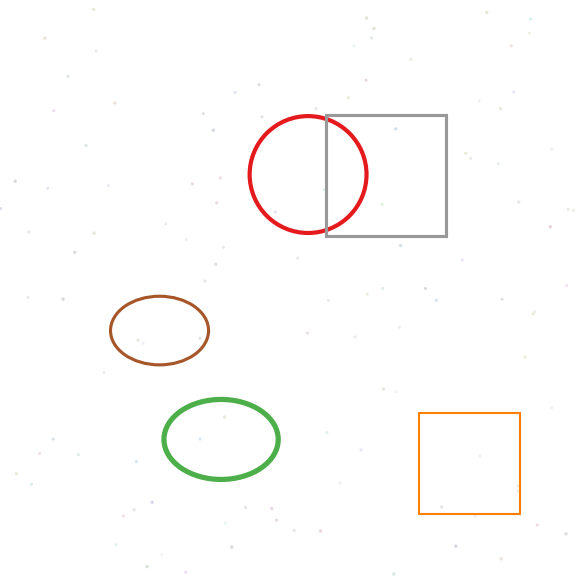[{"shape": "circle", "thickness": 2, "radius": 0.51, "center": [0.533, 0.697]}, {"shape": "oval", "thickness": 2.5, "radius": 0.49, "center": [0.383, 0.238]}, {"shape": "square", "thickness": 1, "radius": 0.43, "center": [0.813, 0.196]}, {"shape": "oval", "thickness": 1.5, "radius": 0.42, "center": [0.276, 0.427]}, {"shape": "square", "thickness": 1.5, "radius": 0.52, "center": [0.668, 0.695]}]